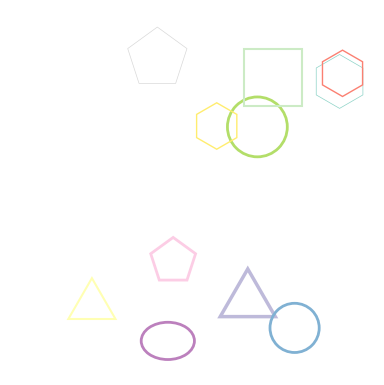[{"shape": "hexagon", "thickness": 0.5, "radius": 0.35, "center": [0.882, 0.788]}, {"shape": "triangle", "thickness": 1.5, "radius": 0.35, "center": [0.239, 0.207]}, {"shape": "triangle", "thickness": 2.5, "radius": 0.41, "center": [0.644, 0.219]}, {"shape": "hexagon", "thickness": 1, "radius": 0.3, "center": [0.89, 0.81]}, {"shape": "circle", "thickness": 2, "radius": 0.32, "center": [0.765, 0.148]}, {"shape": "circle", "thickness": 2, "radius": 0.39, "center": [0.668, 0.67]}, {"shape": "pentagon", "thickness": 2, "radius": 0.31, "center": [0.45, 0.322]}, {"shape": "pentagon", "thickness": 0.5, "radius": 0.4, "center": [0.409, 0.849]}, {"shape": "oval", "thickness": 2, "radius": 0.35, "center": [0.436, 0.115]}, {"shape": "square", "thickness": 1.5, "radius": 0.37, "center": [0.71, 0.798]}, {"shape": "hexagon", "thickness": 1, "radius": 0.3, "center": [0.563, 0.673]}]